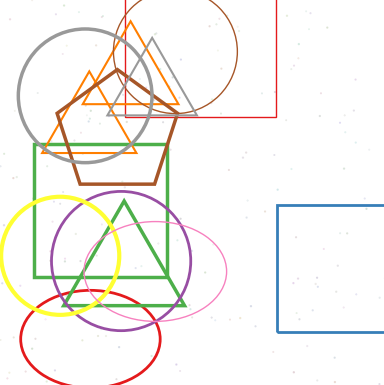[{"shape": "square", "thickness": 1, "radius": 0.98, "center": [0.52, 0.892]}, {"shape": "oval", "thickness": 2, "radius": 0.91, "center": [0.235, 0.119]}, {"shape": "square", "thickness": 2, "radius": 0.83, "center": [0.885, 0.303]}, {"shape": "triangle", "thickness": 2.5, "radius": 0.91, "center": [0.322, 0.297]}, {"shape": "square", "thickness": 2.5, "radius": 0.86, "center": [0.261, 0.453]}, {"shape": "circle", "thickness": 2, "radius": 0.9, "center": [0.315, 0.322]}, {"shape": "triangle", "thickness": 1.5, "radius": 0.72, "center": [0.339, 0.801]}, {"shape": "triangle", "thickness": 1.5, "radius": 0.71, "center": [0.232, 0.673]}, {"shape": "circle", "thickness": 3, "radius": 0.77, "center": [0.156, 0.336]}, {"shape": "pentagon", "thickness": 2.5, "radius": 0.82, "center": [0.305, 0.655]}, {"shape": "circle", "thickness": 1, "radius": 0.8, "center": [0.456, 0.866]}, {"shape": "oval", "thickness": 1, "radius": 0.93, "center": [0.403, 0.295]}, {"shape": "circle", "thickness": 2.5, "radius": 0.87, "center": [0.221, 0.751]}, {"shape": "triangle", "thickness": 1.5, "radius": 0.67, "center": [0.395, 0.767]}]